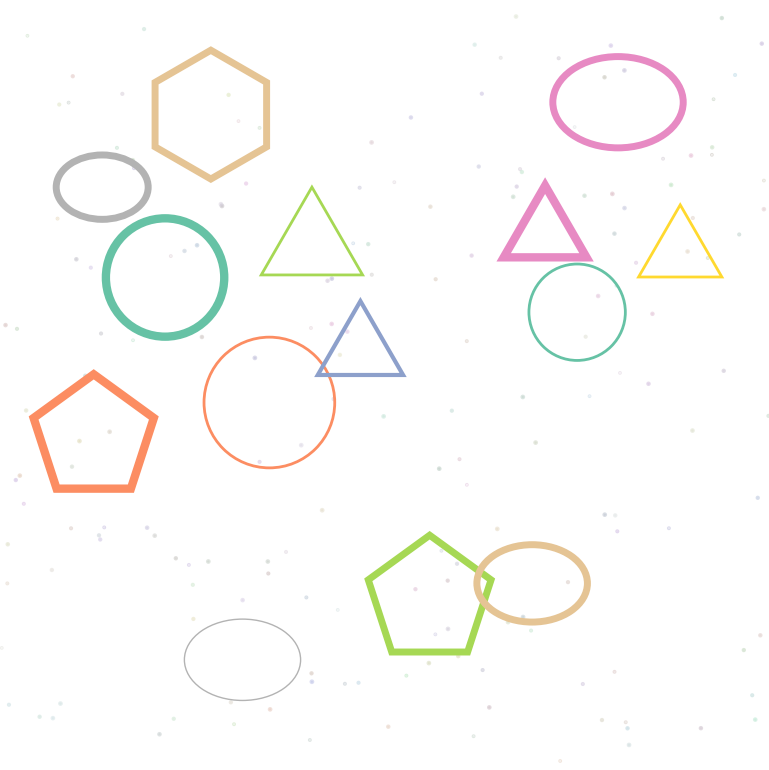[{"shape": "circle", "thickness": 3, "radius": 0.38, "center": [0.214, 0.64]}, {"shape": "circle", "thickness": 1, "radius": 0.31, "center": [0.75, 0.595]}, {"shape": "circle", "thickness": 1, "radius": 0.42, "center": [0.35, 0.477]}, {"shape": "pentagon", "thickness": 3, "radius": 0.41, "center": [0.122, 0.432]}, {"shape": "triangle", "thickness": 1.5, "radius": 0.32, "center": [0.468, 0.545]}, {"shape": "triangle", "thickness": 3, "radius": 0.31, "center": [0.708, 0.697]}, {"shape": "oval", "thickness": 2.5, "radius": 0.42, "center": [0.803, 0.867]}, {"shape": "pentagon", "thickness": 2.5, "radius": 0.42, "center": [0.558, 0.221]}, {"shape": "triangle", "thickness": 1, "radius": 0.38, "center": [0.405, 0.681]}, {"shape": "triangle", "thickness": 1, "radius": 0.31, "center": [0.883, 0.671]}, {"shape": "hexagon", "thickness": 2.5, "radius": 0.42, "center": [0.274, 0.851]}, {"shape": "oval", "thickness": 2.5, "radius": 0.36, "center": [0.691, 0.242]}, {"shape": "oval", "thickness": 0.5, "radius": 0.38, "center": [0.315, 0.143]}, {"shape": "oval", "thickness": 2.5, "radius": 0.3, "center": [0.133, 0.757]}]